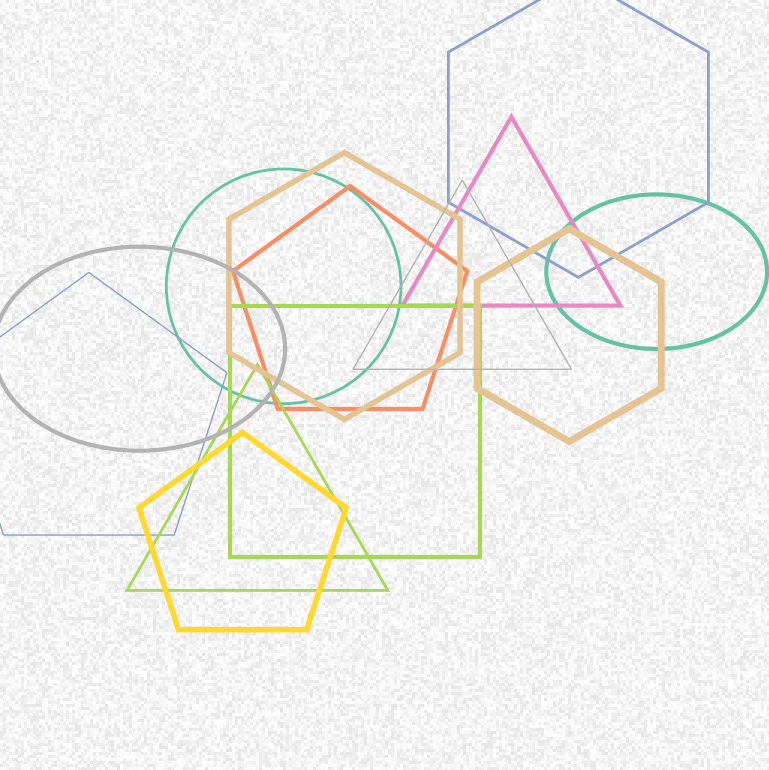[{"shape": "oval", "thickness": 1.5, "radius": 0.72, "center": [0.853, 0.647]}, {"shape": "circle", "thickness": 1, "radius": 0.76, "center": [0.368, 0.628]}, {"shape": "pentagon", "thickness": 1.5, "radius": 0.8, "center": [0.455, 0.598]}, {"shape": "hexagon", "thickness": 1, "radius": 0.97, "center": [0.751, 0.835]}, {"shape": "pentagon", "thickness": 0.5, "radius": 0.94, "center": [0.115, 0.458]}, {"shape": "triangle", "thickness": 1.5, "radius": 0.82, "center": [0.664, 0.685]}, {"shape": "square", "thickness": 1.5, "radius": 0.81, "center": [0.461, 0.44]}, {"shape": "triangle", "thickness": 1, "radius": 0.98, "center": [0.334, 0.331]}, {"shape": "pentagon", "thickness": 2, "radius": 0.71, "center": [0.315, 0.297]}, {"shape": "hexagon", "thickness": 2.5, "radius": 0.69, "center": [0.739, 0.565]}, {"shape": "hexagon", "thickness": 2, "radius": 0.87, "center": [0.447, 0.629]}, {"shape": "oval", "thickness": 1.5, "radius": 0.95, "center": [0.181, 0.547]}, {"shape": "triangle", "thickness": 0.5, "radius": 0.82, "center": [0.6, 0.602]}]